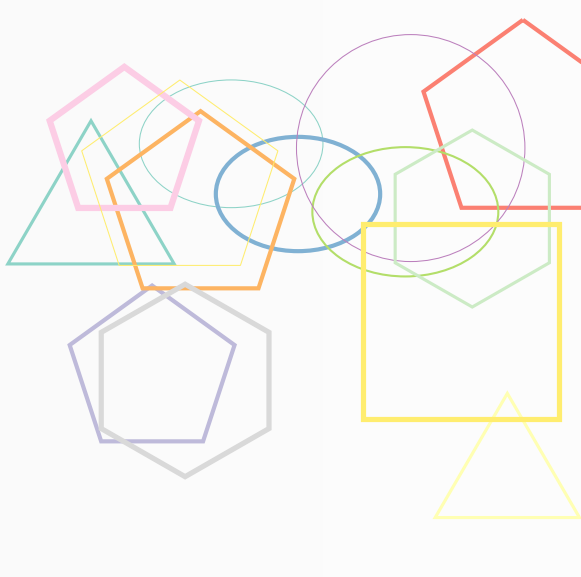[{"shape": "oval", "thickness": 0.5, "radius": 0.79, "center": [0.398, 0.75]}, {"shape": "triangle", "thickness": 1.5, "radius": 0.83, "center": [0.157, 0.625]}, {"shape": "triangle", "thickness": 1.5, "radius": 0.72, "center": [0.873, 0.175]}, {"shape": "pentagon", "thickness": 2, "radius": 0.75, "center": [0.262, 0.356]}, {"shape": "pentagon", "thickness": 2, "radius": 0.9, "center": [0.9, 0.785]}, {"shape": "oval", "thickness": 2, "radius": 0.71, "center": [0.513, 0.663]}, {"shape": "pentagon", "thickness": 2, "radius": 0.85, "center": [0.345, 0.637]}, {"shape": "oval", "thickness": 1, "radius": 0.8, "center": [0.697, 0.632]}, {"shape": "pentagon", "thickness": 3, "radius": 0.68, "center": [0.214, 0.748]}, {"shape": "hexagon", "thickness": 2.5, "radius": 0.83, "center": [0.318, 0.34]}, {"shape": "circle", "thickness": 0.5, "radius": 0.98, "center": [0.707, 0.743]}, {"shape": "hexagon", "thickness": 1.5, "radius": 0.77, "center": [0.813, 0.621]}, {"shape": "square", "thickness": 2.5, "radius": 0.84, "center": [0.793, 0.442]}, {"shape": "pentagon", "thickness": 0.5, "radius": 0.89, "center": [0.309, 0.683]}]